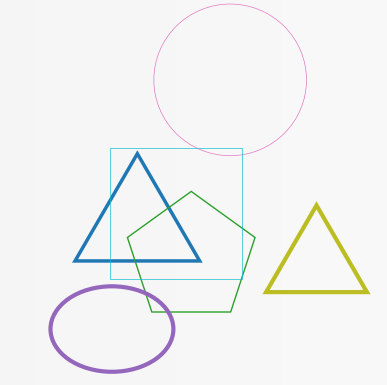[{"shape": "triangle", "thickness": 2.5, "radius": 0.93, "center": [0.354, 0.415]}, {"shape": "pentagon", "thickness": 1, "radius": 0.87, "center": [0.494, 0.33]}, {"shape": "oval", "thickness": 3, "radius": 0.79, "center": [0.289, 0.145]}, {"shape": "circle", "thickness": 0.5, "radius": 0.98, "center": [0.594, 0.793]}, {"shape": "triangle", "thickness": 3, "radius": 0.75, "center": [0.817, 0.316]}, {"shape": "square", "thickness": 0.5, "radius": 0.85, "center": [0.454, 0.446]}]